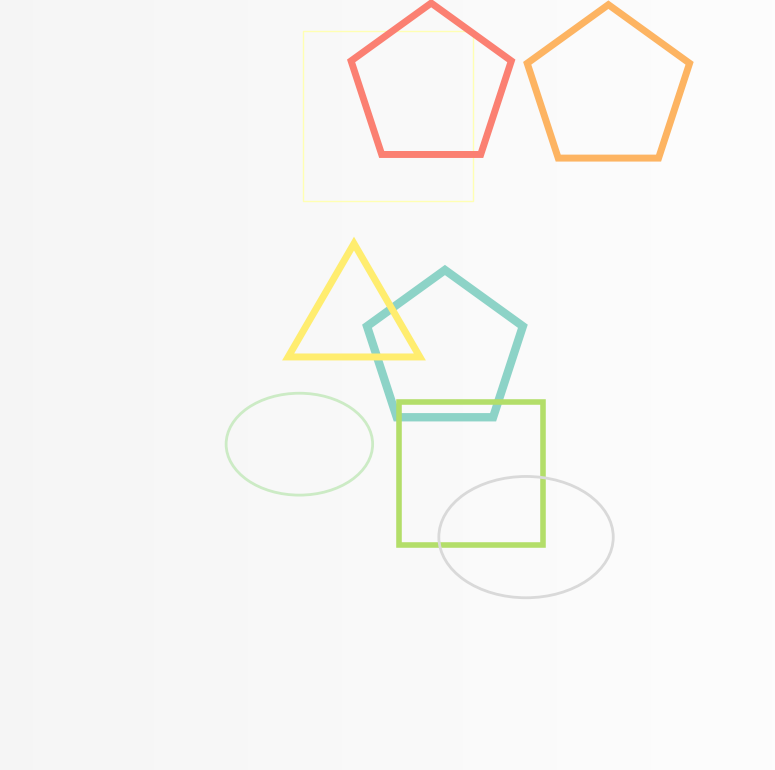[{"shape": "pentagon", "thickness": 3, "radius": 0.53, "center": [0.574, 0.544]}, {"shape": "square", "thickness": 0.5, "radius": 0.55, "center": [0.501, 0.849]}, {"shape": "pentagon", "thickness": 2.5, "radius": 0.54, "center": [0.556, 0.887]}, {"shape": "pentagon", "thickness": 2.5, "radius": 0.55, "center": [0.785, 0.884]}, {"shape": "square", "thickness": 2, "radius": 0.46, "center": [0.608, 0.385]}, {"shape": "oval", "thickness": 1, "radius": 0.56, "center": [0.679, 0.302]}, {"shape": "oval", "thickness": 1, "radius": 0.47, "center": [0.386, 0.423]}, {"shape": "triangle", "thickness": 2.5, "radius": 0.49, "center": [0.457, 0.585]}]